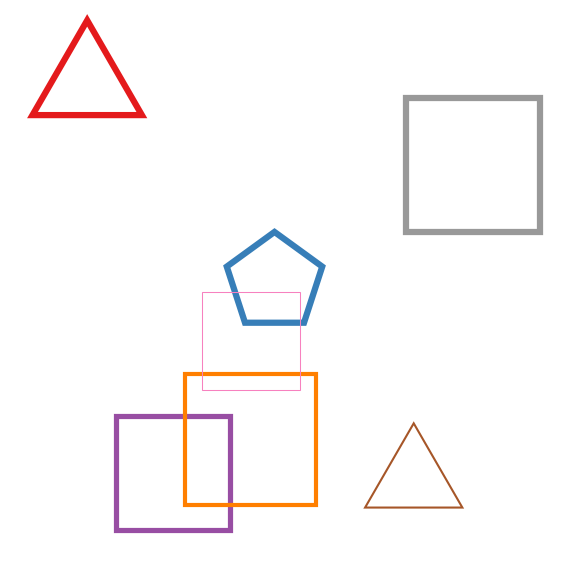[{"shape": "triangle", "thickness": 3, "radius": 0.55, "center": [0.151, 0.855]}, {"shape": "pentagon", "thickness": 3, "radius": 0.43, "center": [0.475, 0.511]}, {"shape": "square", "thickness": 2.5, "radius": 0.5, "center": [0.299, 0.18]}, {"shape": "square", "thickness": 2, "radius": 0.57, "center": [0.433, 0.239]}, {"shape": "triangle", "thickness": 1, "radius": 0.49, "center": [0.716, 0.169]}, {"shape": "square", "thickness": 0.5, "radius": 0.42, "center": [0.434, 0.408]}, {"shape": "square", "thickness": 3, "radius": 0.58, "center": [0.819, 0.713]}]